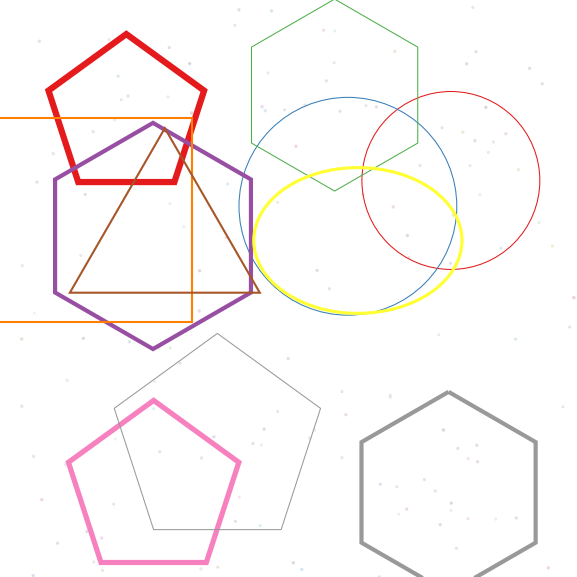[{"shape": "pentagon", "thickness": 3, "radius": 0.71, "center": [0.219, 0.798]}, {"shape": "circle", "thickness": 0.5, "radius": 0.77, "center": [0.781, 0.687]}, {"shape": "circle", "thickness": 0.5, "radius": 0.94, "center": [0.602, 0.642]}, {"shape": "hexagon", "thickness": 0.5, "radius": 0.83, "center": [0.579, 0.834]}, {"shape": "hexagon", "thickness": 2, "radius": 0.98, "center": [0.265, 0.591]}, {"shape": "square", "thickness": 1, "radius": 0.88, "center": [0.155, 0.619]}, {"shape": "oval", "thickness": 1.5, "radius": 0.9, "center": [0.62, 0.583]}, {"shape": "triangle", "thickness": 1, "radius": 0.95, "center": [0.285, 0.587]}, {"shape": "pentagon", "thickness": 2.5, "radius": 0.78, "center": [0.266, 0.151]}, {"shape": "pentagon", "thickness": 0.5, "radius": 0.94, "center": [0.376, 0.234]}, {"shape": "hexagon", "thickness": 2, "radius": 0.87, "center": [0.777, 0.146]}]